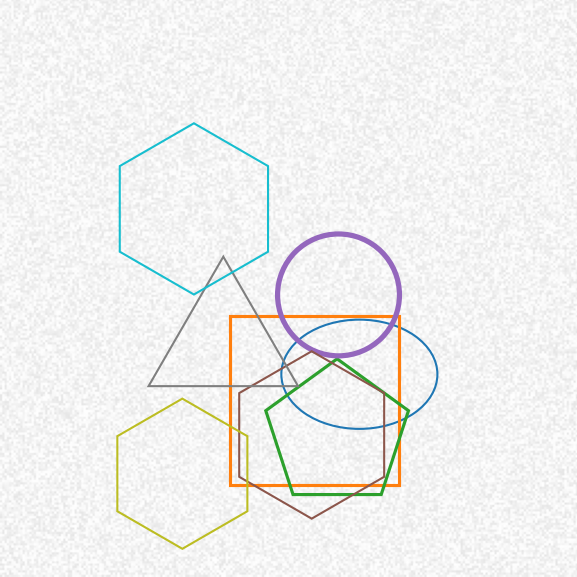[{"shape": "oval", "thickness": 1, "radius": 0.68, "center": [0.622, 0.351]}, {"shape": "square", "thickness": 1.5, "radius": 0.73, "center": [0.545, 0.306]}, {"shape": "pentagon", "thickness": 1.5, "radius": 0.65, "center": [0.584, 0.248]}, {"shape": "circle", "thickness": 2.5, "radius": 0.53, "center": [0.586, 0.488]}, {"shape": "hexagon", "thickness": 1, "radius": 0.72, "center": [0.54, 0.246]}, {"shape": "triangle", "thickness": 1, "radius": 0.75, "center": [0.387, 0.405]}, {"shape": "hexagon", "thickness": 1, "radius": 0.65, "center": [0.316, 0.179]}, {"shape": "hexagon", "thickness": 1, "radius": 0.74, "center": [0.336, 0.637]}]